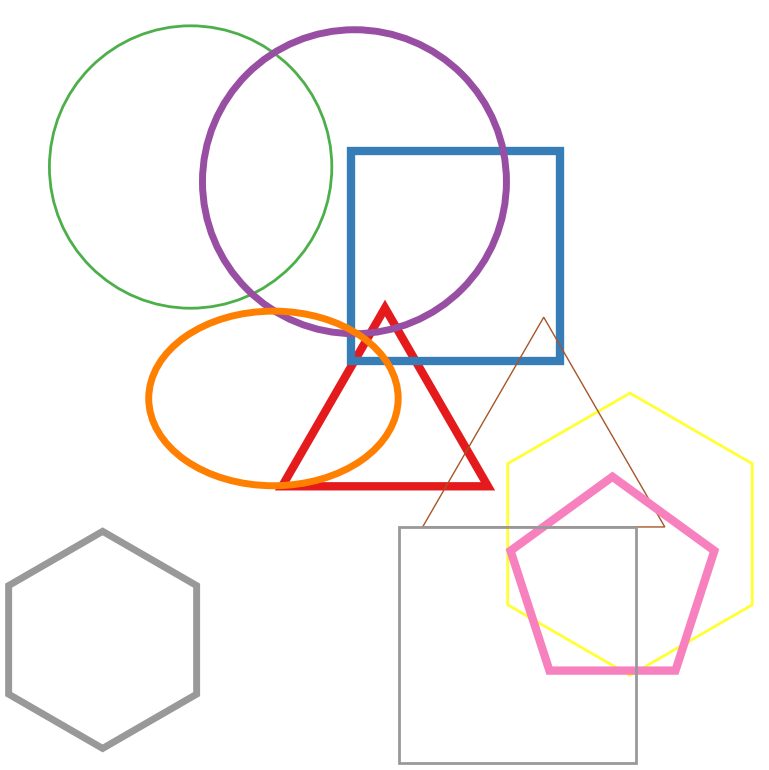[{"shape": "triangle", "thickness": 3, "radius": 0.77, "center": [0.5, 0.446]}, {"shape": "square", "thickness": 3, "radius": 0.68, "center": [0.592, 0.668]}, {"shape": "circle", "thickness": 1, "radius": 0.92, "center": [0.248, 0.783]}, {"shape": "circle", "thickness": 2.5, "radius": 0.99, "center": [0.46, 0.764]}, {"shape": "oval", "thickness": 2.5, "radius": 0.81, "center": [0.355, 0.483]}, {"shape": "hexagon", "thickness": 1, "radius": 0.92, "center": [0.818, 0.306]}, {"shape": "triangle", "thickness": 0.5, "radius": 0.91, "center": [0.706, 0.406]}, {"shape": "pentagon", "thickness": 3, "radius": 0.7, "center": [0.795, 0.242]}, {"shape": "square", "thickness": 1, "radius": 0.77, "center": [0.672, 0.162]}, {"shape": "hexagon", "thickness": 2.5, "radius": 0.7, "center": [0.133, 0.169]}]